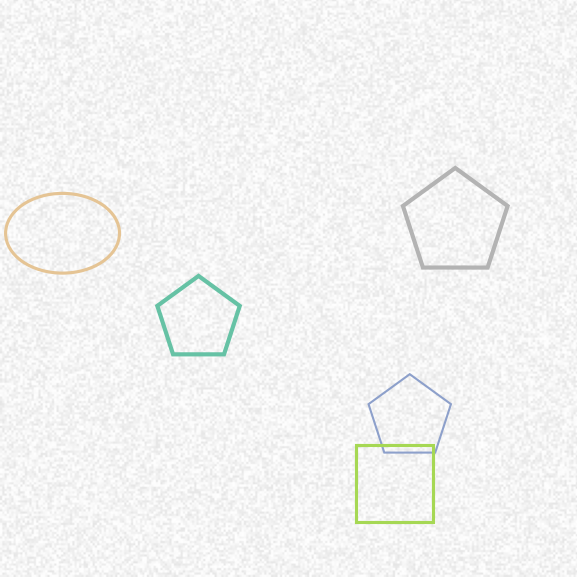[{"shape": "pentagon", "thickness": 2, "radius": 0.38, "center": [0.344, 0.446]}, {"shape": "pentagon", "thickness": 1, "radius": 0.38, "center": [0.71, 0.276]}, {"shape": "square", "thickness": 1.5, "radius": 0.33, "center": [0.682, 0.163]}, {"shape": "oval", "thickness": 1.5, "radius": 0.49, "center": [0.108, 0.595]}, {"shape": "pentagon", "thickness": 2, "radius": 0.48, "center": [0.788, 0.613]}]